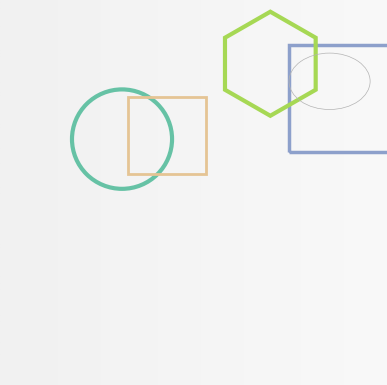[{"shape": "circle", "thickness": 3, "radius": 0.65, "center": [0.315, 0.639]}, {"shape": "square", "thickness": 2.5, "radius": 0.7, "center": [0.884, 0.745]}, {"shape": "hexagon", "thickness": 3, "radius": 0.68, "center": [0.698, 0.834]}, {"shape": "square", "thickness": 2, "radius": 0.5, "center": [0.43, 0.647]}, {"shape": "oval", "thickness": 0.5, "radius": 0.52, "center": [0.85, 0.789]}]